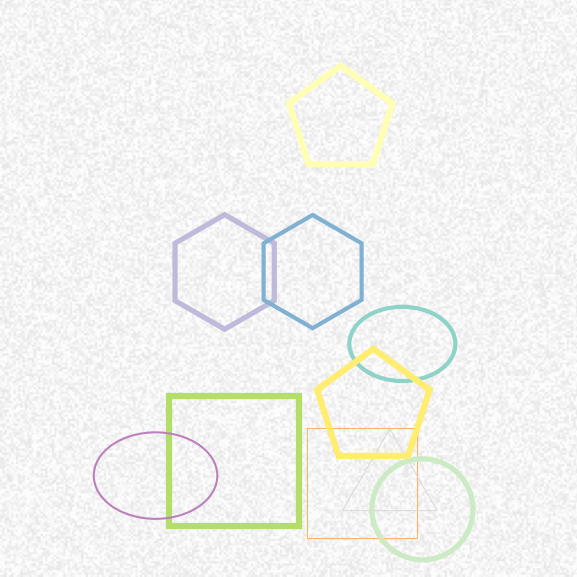[{"shape": "oval", "thickness": 2, "radius": 0.46, "center": [0.697, 0.404]}, {"shape": "pentagon", "thickness": 3, "radius": 0.47, "center": [0.59, 0.791]}, {"shape": "hexagon", "thickness": 2.5, "radius": 0.5, "center": [0.389, 0.528]}, {"shape": "hexagon", "thickness": 2, "radius": 0.49, "center": [0.541, 0.529]}, {"shape": "square", "thickness": 0.5, "radius": 0.47, "center": [0.627, 0.162]}, {"shape": "square", "thickness": 3, "radius": 0.56, "center": [0.405, 0.201]}, {"shape": "triangle", "thickness": 0.5, "radius": 0.47, "center": [0.675, 0.162]}, {"shape": "oval", "thickness": 1, "radius": 0.53, "center": [0.269, 0.176]}, {"shape": "circle", "thickness": 2.5, "radius": 0.44, "center": [0.732, 0.117]}, {"shape": "pentagon", "thickness": 3, "radius": 0.51, "center": [0.647, 0.293]}]